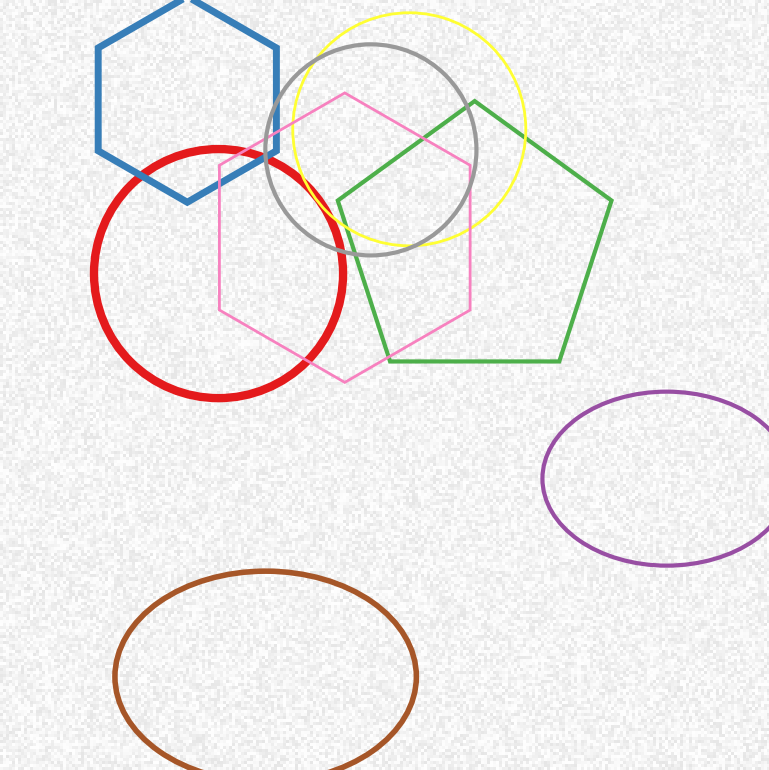[{"shape": "circle", "thickness": 3, "radius": 0.81, "center": [0.284, 0.645]}, {"shape": "hexagon", "thickness": 2.5, "radius": 0.67, "center": [0.243, 0.871]}, {"shape": "pentagon", "thickness": 1.5, "radius": 0.93, "center": [0.616, 0.682]}, {"shape": "oval", "thickness": 1.5, "radius": 0.81, "center": [0.866, 0.378]}, {"shape": "circle", "thickness": 1, "radius": 0.76, "center": [0.532, 0.832]}, {"shape": "oval", "thickness": 2, "radius": 0.98, "center": [0.345, 0.121]}, {"shape": "hexagon", "thickness": 1, "radius": 0.94, "center": [0.448, 0.691]}, {"shape": "circle", "thickness": 1.5, "radius": 0.69, "center": [0.482, 0.805]}]